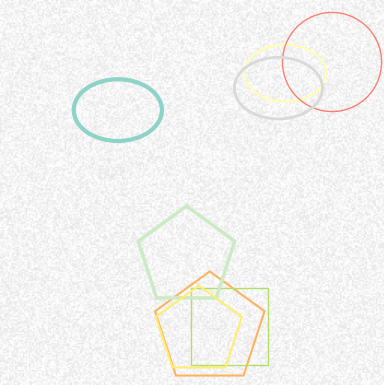[{"shape": "oval", "thickness": 3, "radius": 0.57, "center": [0.306, 0.714]}, {"shape": "oval", "thickness": 1.5, "radius": 0.53, "center": [0.741, 0.81]}, {"shape": "circle", "thickness": 1, "radius": 0.64, "center": [0.862, 0.839]}, {"shape": "pentagon", "thickness": 1.5, "radius": 0.75, "center": [0.545, 0.145]}, {"shape": "square", "thickness": 1, "radius": 0.5, "center": [0.596, 0.152]}, {"shape": "oval", "thickness": 2, "radius": 0.57, "center": [0.723, 0.771]}, {"shape": "pentagon", "thickness": 2.5, "radius": 0.66, "center": [0.484, 0.333]}, {"shape": "pentagon", "thickness": 1.5, "radius": 0.59, "center": [0.517, 0.141]}]